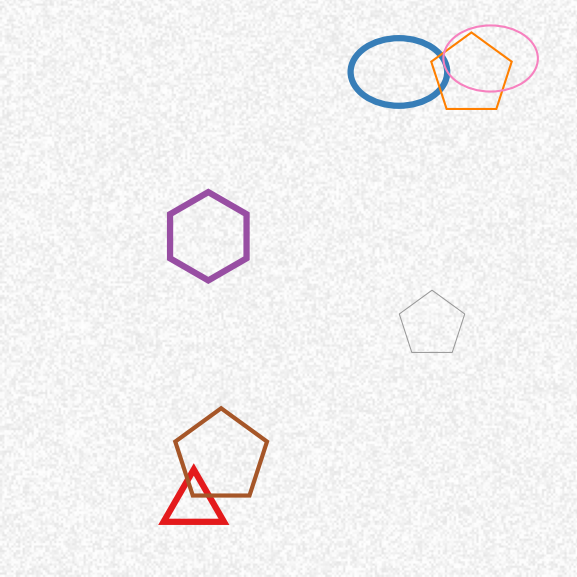[{"shape": "triangle", "thickness": 3, "radius": 0.3, "center": [0.336, 0.126]}, {"shape": "oval", "thickness": 3, "radius": 0.42, "center": [0.691, 0.875]}, {"shape": "hexagon", "thickness": 3, "radius": 0.38, "center": [0.361, 0.59]}, {"shape": "pentagon", "thickness": 1, "radius": 0.37, "center": [0.816, 0.87]}, {"shape": "pentagon", "thickness": 2, "radius": 0.42, "center": [0.383, 0.209]}, {"shape": "oval", "thickness": 1, "radius": 0.41, "center": [0.85, 0.898]}, {"shape": "pentagon", "thickness": 0.5, "radius": 0.3, "center": [0.748, 0.437]}]